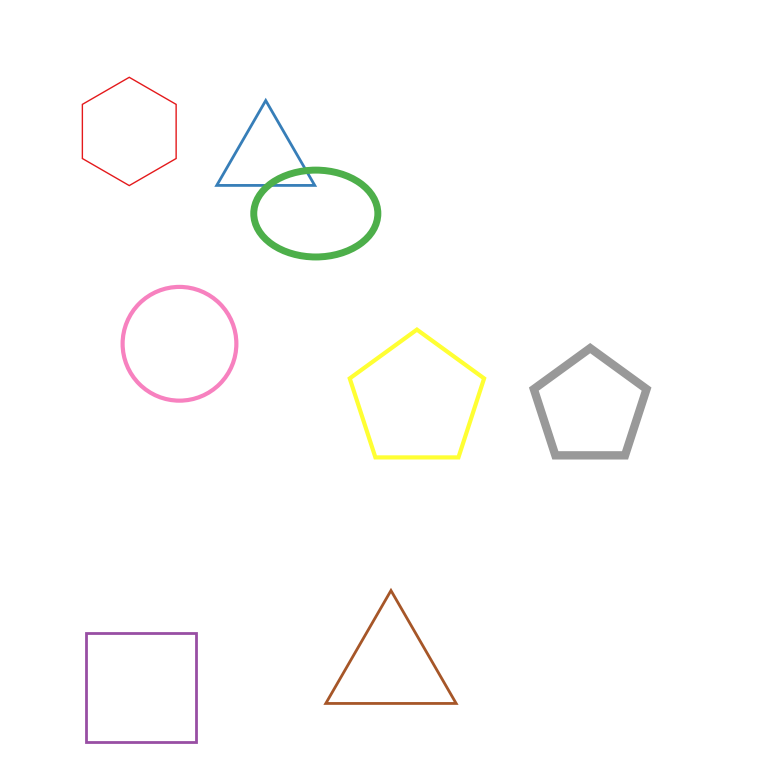[{"shape": "hexagon", "thickness": 0.5, "radius": 0.35, "center": [0.168, 0.829]}, {"shape": "triangle", "thickness": 1, "radius": 0.37, "center": [0.345, 0.796]}, {"shape": "oval", "thickness": 2.5, "radius": 0.4, "center": [0.41, 0.723]}, {"shape": "square", "thickness": 1, "radius": 0.36, "center": [0.183, 0.107]}, {"shape": "pentagon", "thickness": 1.5, "radius": 0.46, "center": [0.541, 0.48]}, {"shape": "triangle", "thickness": 1, "radius": 0.49, "center": [0.508, 0.135]}, {"shape": "circle", "thickness": 1.5, "radius": 0.37, "center": [0.233, 0.554]}, {"shape": "pentagon", "thickness": 3, "radius": 0.38, "center": [0.766, 0.471]}]